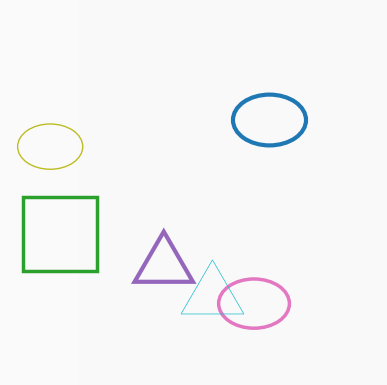[{"shape": "oval", "thickness": 3, "radius": 0.47, "center": [0.695, 0.688]}, {"shape": "square", "thickness": 2.5, "radius": 0.48, "center": [0.155, 0.392]}, {"shape": "triangle", "thickness": 3, "radius": 0.43, "center": [0.423, 0.312]}, {"shape": "oval", "thickness": 2.5, "radius": 0.46, "center": [0.656, 0.211]}, {"shape": "oval", "thickness": 1, "radius": 0.42, "center": [0.13, 0.619]}, {"shape": "triangle", "thickness": 0.5, "radius": 0.47, "center": [0.548, 0.231]}]